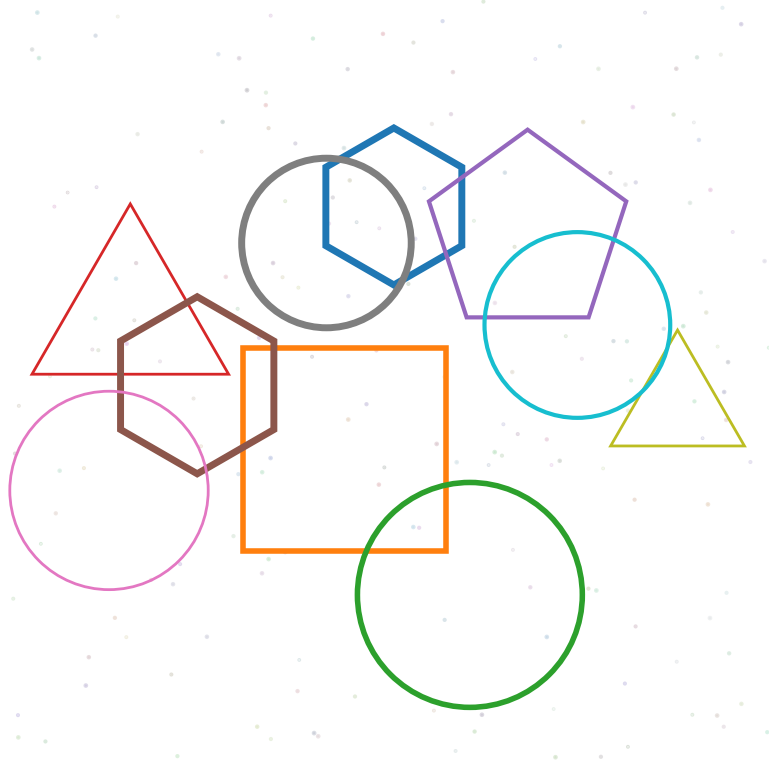[{"shape": "hexagon", "thickness": 2.5, "radius": 0.51, "center": [0.511, 0.732]}, {"shape": "square", "thickness": 2, "radius": 0.66, "center": [0.447, 0.417]}, {"shape": "circle", "thickness": 2, "radius": 0.73, "center": [0.61, 0.227]}, {"shape": "triangle", "thickness": 1, "radius": 0.74, "center": [0.169, 0.588]}, {"shape": "pentagon", "thickness": 1.5, "radius": 0.67, "center": [0.685, 0.697]}, {"shape": "hexagon", "thickness": 2.5, "radius": 0.57, "center": [0.256, 0.5]}, {"shape": "circle", "thickness": 1, "radius": 0.64, "center": [0.142, 0.363]}, {"shape": "circle", "thickness": 2.5, "radius": 0.55, "center": [0.424, 0.684]}, {"shape": "triangle", "thickness": 1, "radius": 0.5, "center": [0.88, 0.471]}, {"shape": "circle", "thickness": 1.5, "radius": 0.6, "center": [0.75, 0.578]}]